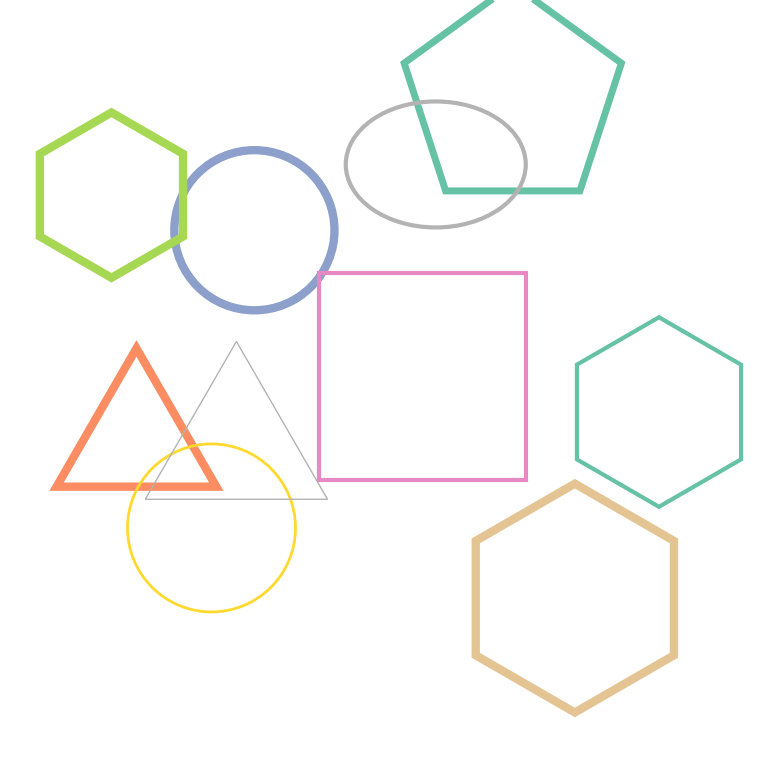[{"shape": "hexagon", "thickness": 1.5, "radius": 0.62, "center": [0.856, 0.465]}, {"shape": "pentagon", "thickness": 2.5, "radius": 0.74, "center": [0.666, 0.872]}, {"shape": "triangle", "thickness": 3, "radius": 0.6, "center": [0.177, 0.428]}, {"shape": "circle", "thickness": 3, "radius": 0.52, "center": [0.33, 0.701]}, {"shape": "square", "thickness": 1.5, "radius": 0.67, "center": [0.549, 0.512]}, {"shape": "hexagon", "thickness": 3, "radius": 0.54, "center": [0.145, 0.747]}, {"shape": "circle", "thickness": 1, "radius": 0.55, "center": [0.275, 0.314]}, {"shape": "hexagon", "thickness": 3, "radius": 0.74, "center": [0.747, 0.223]}, {"shape": "triangle", "thickness": 0.5, "radius": 0.68, "center": [0.307, 0.42]}, {"shape": "oval", "thickness": 1.5, "radius": 0.58, "center": [0.566, 0.786]}]